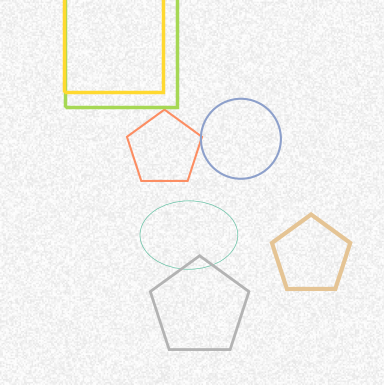[{"shape": "oval", "thickness": 0.5, "radius": 0.63, "center": [0.491, 0.389]}, {"shape": "pentagon", "thickness": 1.5, "radius": 0.51, "center": [0.427, 0.613]}, {"shape": "circle", "thickness": 1.5, "radius": 0.52, "center": [0.626, 0.64]}, {"shape": "square", "thickness": 2.5, "radius": 0.73, "center": [0.315, 0.868]}, {"shape": "square", "thickness": 2.5, "radius": 0.64, "center": [0.295, 0.889]}, {"shape": "pentagon", "thickness": 3, "radius": 0.53, "center": [0.808, 0.336]}, {"shape": "pentagon", "thickness": 2, "radius": 0.67, "center": [0.519, 0.201]}]